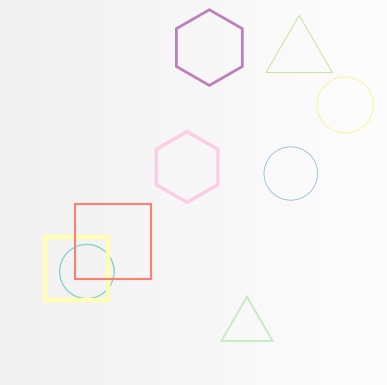[{"shape": "circle", "thickness": 1, "radius": 0.35, "center": [0.224, 0.295]}, {"shape": "square", "thickness": 3, "radius": 0.41, "center": [0.198, 0.303]}, {"shape": "square", "thickness": 1.5, "radius": 0.49, "center": [0.292, 0.374]}, {"shape": "circle", "thickness": 0.5, "radius": 0.35, "center": [0.751, 0.549]}, {"shape": "triangle", "thickness": 0.5, "radius": 0.49, "center": [0.772, 0.861]}, {"shape": "hexagon", "thickness": 2.5, "radius": 0.46, "center": [0.483, 0.566]}, {"shape": "hexagon", "thickness": 2, "radius": 0.49, "center": [0.54, 0.876]}, {"shape": "triangle", "thickness": 1.5, "radius": 0.38, "center": [0.637, 0.153]}, {"shape": "circle", "thickness": 0.5, "radius": 0.36, "center": [0.891, 0.727]}]